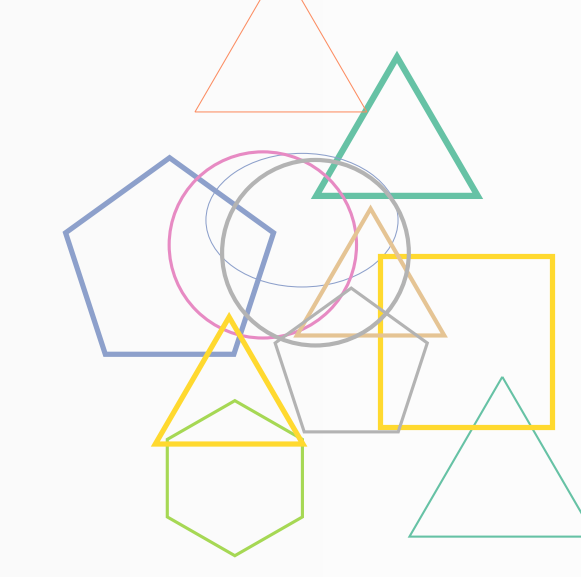[{"shape": "triangle", "thickness": 1, "radius": 0.92, "center": [0.864, 0.162]}, {"shape": "triangle", "thickness": 3, "radius": 0.8, "center": [0.683, 0.74]}, {"shape": "triangle", "thickness": 0.5, "radius": 0.85, "center": [0.483, 0.891]}, {"shape": "pentagon", "thickness": 2.5, "radius": 0.94, "center": [0.292, 0.538]}, {"shape": "oval", "thickness": 0.5, "radius": 0.83, "center": [0.52, 0.618]}, {"shape": "circle", "thickness": 1.5, "radius": 0.81, "center": [0.452, 0.575]}, {"shape": "hexagon", "thickness": 1.5, "radius": 0.67, "center": [0.404, 0.171]}, {"shape": "triangle", "thickness": 2.5, "radius": 0.73, "center": [0.394, 0.304]}, {"shape": "square", "thickness": 2.5, "radius": 0.74, "center": [0.802, 0.407]}, {"shape": "triangle", "thickness": 2, "radius": 0.73, "center": [0.638, 0.491]}, {"shape": "pentagon", "thickness": 1.5, "radius": 0.69, "center": [0.604, 0.363]}, {"shape": "circle", "thickness": 2, "radius": 0.8, "center": [0.543, 0.562]}]